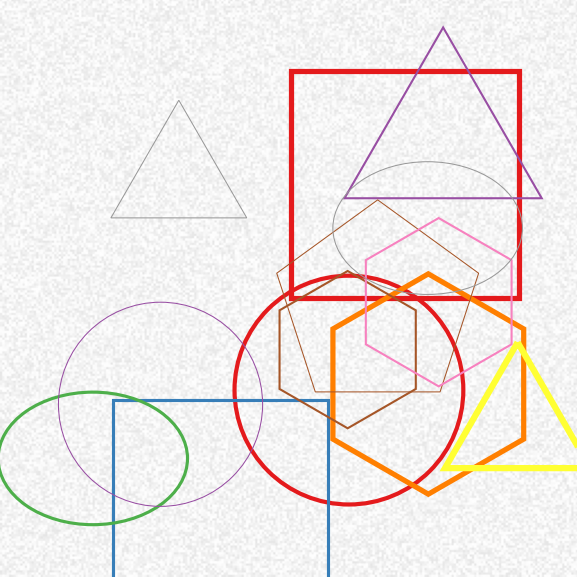[{"shape": "square", "thickness": 2.5, "radius": 0.99, "center": [0.702, 0.68]}, {"shape": "circle", "thickness": 2, "radius": 0.99, "center": [0.604, 0.324]}, {"shape": "square", "thickness": 1.5, "radius": 0.93, "center": [0.382, 0.12]}, {"shape": "oval", "thickness": 1.5, "radius": 0.82, "center": [0.161, 0.205]}, {"shape": "circle", "thickness": 0.5, "radius": 0.88, "center": [0.278, 0.299]}, {"shape": "triangle", "thickness": 1, "radius": 0.99, "center": [0.767, 0.754]}, {"shape": "hexagon", "thickness": 2.5, "radius": 0.95, "center": [0.742, 0.334]}, {"shape": "triangle", "thickness": 3, "radius": 0.73, "center": [0.896, 0.261]}, {"shape": "pentagon", "thickness": 0.5, "radius": 0.92, "center": [0.654, 0.469]}, {"shape": "hexagon", "thickness": 1, "radius": 0.68, "center": [0.602, 0.394]}, {"shape": "hexagon", "thickness": 1, "radius": 0.73, "center": [0.76, 0.476]}, {"shape": "triangle", "thickness": 0.5, "radius": 0.68, "center": [0.31, 0.69]}, {"shape": "oval", "thickness": 0.5, "radius": 0.82, "center": [0.741, 0.604]}]